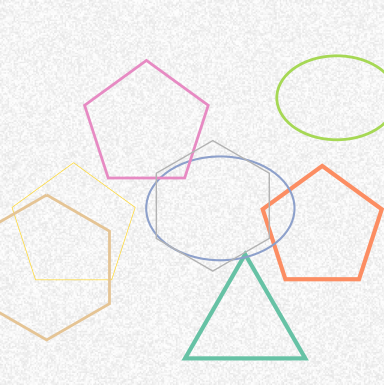[{"shape": "triangle", "thickness": 3, "radius": 0.9, "center": [0.637, 0.159]}, {"shape": "pentagon", "thickness": 3, "radius": 0.81, "center": [0.837, 0.406]}, {"shape": "oval", "thickness": 1.5, "radius": 0.96, "center": [0.572, 0.459]}, {"shape": "pentagon", "thickness": 2, "radius": 0.84, "center": [0.38, 0.674]}, {"shape": "oval", "thickness": 2, "radius": 0.78, "center": [0.875, 0.746]}, {"shape": "pentagon", "thickness": 0.5, "radius": 0.84, "center": [0.191, 0.409]}, {"shape": "hexagon", "thickness": 2, "radius": 0.94, "center": [0.121, 0.305]}, {"shape": "hexagon", "thickness": 1, "radius": 0.85, "center": [0.553, 0.465]}]